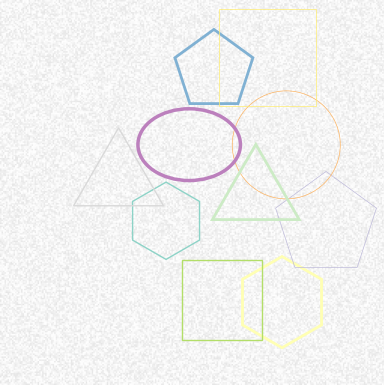[{"shape": "hexagon", "thickness": 1, "radius": 0.5, "center": [0.431, 0.427]}, {"shape": "hexagon", "thickness": 2, "radius": 0.59, "center": [0.733, 0.215]}, {"shape": "pentagon", "thickness": 0.5, "radius": 0.69, "center": [0.847, 0.417]}, {"shape": "pentagon", "thickness": 2, "radius": 0.53, "center": [0.556, 0.817]}, {"shape": "circle", "thickness": 0.5, "radius": 0.7, "center": [0.744, 0.624]}, {"shape": "square", "thickness": 1, "radius": 0.52, "center": [0.577, 0.22]}, {"shape": "triangle", "thickness": 1, "radius": 0.67, "center": [0.308, 0.533]}, {"shape": "oval", "thickness": 2.5, "radius": 0.67, "center": [0.491, 0.624]}, {"shape": "triangle", "thickness": 2, "radius": 0.65, "center": [0.664, 0.495]}, {"shape": "square", "thickness": 0.5, "radius": 0.63, "center": [0.695, 0.85]}]